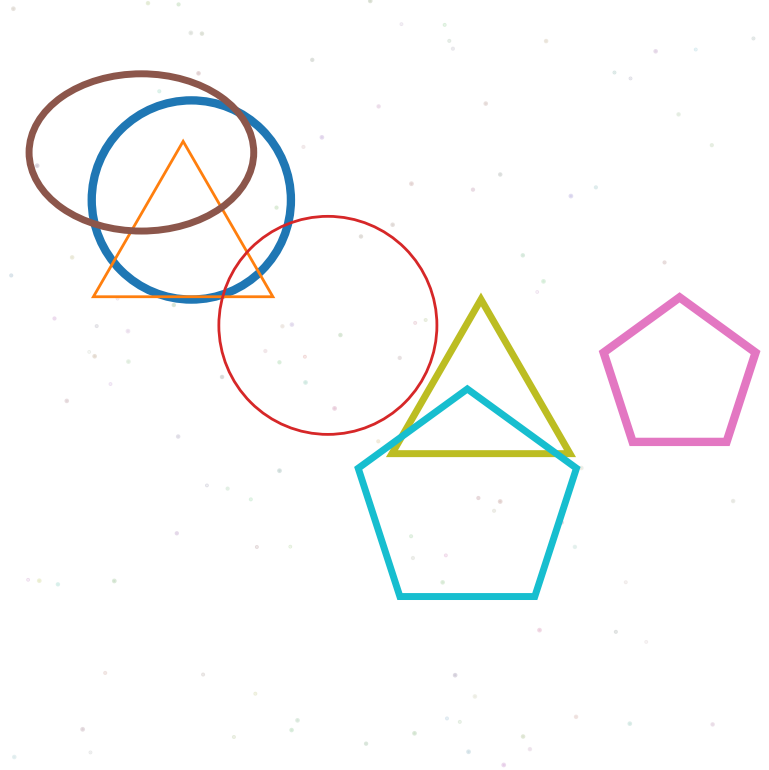[{"shape": "circle", "thickness": 3, "radius": 0.65, "center": [0.248, 0.74]}, {"shape": "triangle", "thickness": 1, "radius": 0.67, "center": [0.238, 0.682]}, {"shape": "circle", "thickness": 1, "radius": 0.71, "center": [0.426, 0.577]}, {"shape": "oval", "thickness": 2.5, "radius": 0.73, "center": [0.184, 0.802]}, {"shape": "pentagon", "thickness": 3, "radius": 0.52, "center": [0.883, 0.51]}, {"shape": "triangle", "thickness": 2.5, "radius": 0.67, "center": [0.625, 0.478]}, {"shape": "pentagon", "thickness": 2.5, "radius": 0.75, "center": [0.607, 0.346]}]